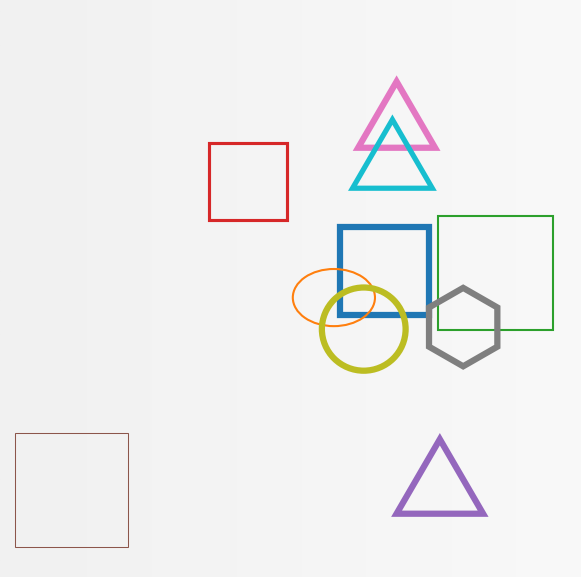[{"shape": "square", "thickness": 3, "radius": 0.38, "center": [0.662, 0.53]}, {"shape": "oval", "thickness": 1, "radius": 0.35, "center": [0.574, 0.484]}, {"shape": "square", "thickness": 1, "radius": 0.49, "center": [0.852, 0.527]}, {"shape": "square", "thickness": 1.5, "radius": 0.34, "center": [0.427, 0.685]}, {"shape": "triangle", "thickness": 3, "radius": 0.43, "center": [0.757, 0.153]}, {"shape": "square", "thickness": 0.5, "radius": 0.49, "center": [0.123, 0.151]}, {"shape": "triangle", "thickness": 3, "radius": 0.38, "center": [0.682, 0.781]}, {"shape": "hexagon", "thickness": 3, "radius": 0.34, "center": [0.797, 0.433]}, {"shape": "circle", "thickness": 3, "radius": 0.36, "center": [0.626, 0.429]}, {"shape": "triangle", "thickness": 2.5, "radius": 0.4, "center": [0.675, 0.713]}]